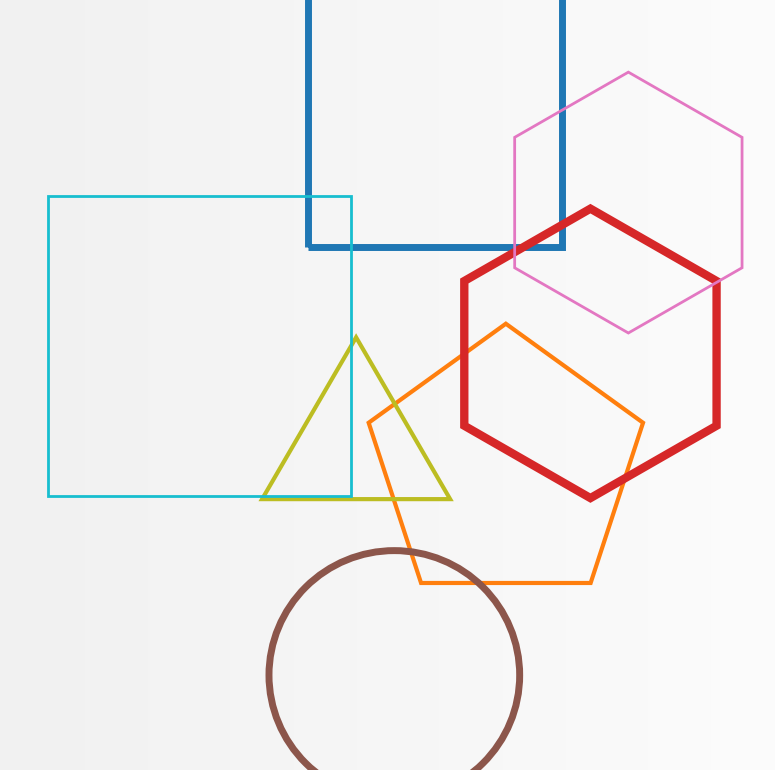[{"shape": "square", "thickness": 2.5, "radius": 0.82, "center": [0.561, 0.842]}, {"shape": "pentagon", "thickness": 1.5, "radius": 0.93, "center": [0.653, 0.393]}, {"shape": "hexagon", "thickness": 3, "radius": 0.94, "center": [0.762, 0.541]}, {"shape": "circle", "thickness": 2.5, "radius": 0.81, "center": [0.509, 0.123]}, {"shape": "hexagon", "thickness": 1, "radius": 0.85, "center": [0.811, 0.737]}, {"shape": "triangle", "thickness": 1.5, "radius": 0.7, "center": [0.459, 0.422]}, {"shape": "square", "thickness": 1, "radius": 0.98, "center": [0.257, 0.55]}]